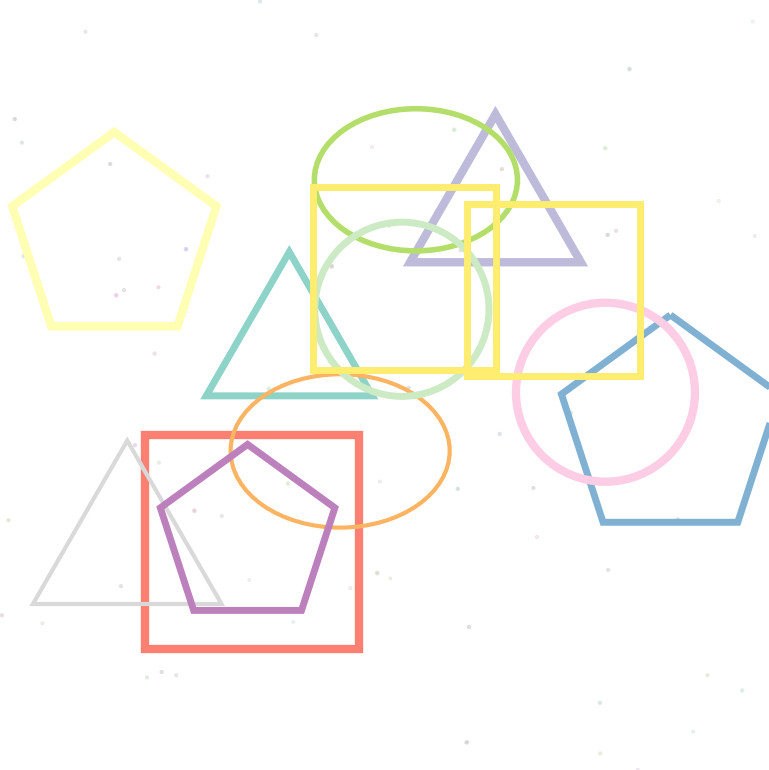[{"shape": "triangle", "thickness": 2.5, "radius": 0.62, "center": [0.376, 0.548]}, {"shape": "pentagon", "thickness": 3, "radius": 0.7, "center": [0.148, 0.689]}, {"shape": "triangle", "thickness": 3, "radius": 0.64, "center": [0.643, 0.723]}, {"shape": "square", "thickness": 3, "radius": 0.69, "center": [0.328, 0.296]}, {"shape": "pentagon", "thickness": 2.5, "radius": 0.74, "center": [0.871, 0.442]}, {"shape": "oval", "thickness": 1.5, "radius": 0.71, "center": [0.442, 0.414]}, {"shape": "oval", "thickness": 2, "radius": 0.66, "center": [0.54, 0.767]}, {"shape": "circle", "thickness": 3, "radius": 0.58, "center": [0.786, 0.491]}, {"shape": "triangle", "thickness": 1.5, "radius": 0.71, "center": [0.165, 0.286]}, {"shape": "pentagon", "thickness": 2.5, "radius": 0.6, "center": [0.322, 0.304]}, {"shape": "circle", "thickness": 2.5, "radius": 0.57, "center": [0.522, 0.598]}, {"shape": "square", "thickness": 2.5, "radius": 0.56, "center": [0.719, 0.623]}, {"shape": "square", "thickness": 2.5, "radius": 0.59, "center": [0.525, 0.639]}]